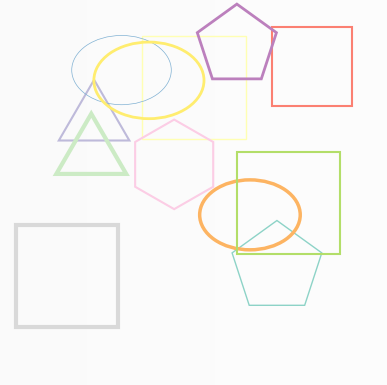[{"shape": "pentagon", "thickness": 1, "radius": 0.61, "center": [0.715, 0.305]}, {"shape": "square", "thickness": 1, "radius": 0.67, "center": [0.501, 0.773]}, {"shape": "triangle", "thickness": 1.5, "radius": 0.53, "center": [0.243, 0.688]}, {"shape": "square", "thickness": 1.5, "radius": 0.52, "center": [0.805, 0.827]}, {"shape": "oval", "thickness": 0.5, "radius": 0.64, "center": [0.314, 0.818]}, {"shape": "oval", "thickness": 2.5, "radius": 0.65, "center": [0.645, 0.442]}, {"shape": "square", "thickness": 1.5, "radius": 0.67, "center": [0.744, 0.472]}, {"shape": "hexagon", "thickness": 1.5, "radius": 0.58, "center": [0.449, 0.573]}, {"shape": "square", "thickness": 3, "radius": 0.66, "center": [0.173, 0.282]}, {"shape": "pentagon", "thickness": 2, "radius": 0.54, "center": [0.611, 0.882]}, {"shape": "triangle", "thickness": 3, "radius": 0.52, "center": [0.236, 0.6]}, {"shape": "oval", "thickness": 2, "radius": 0.71, "center": [0.384, 0.791]}]